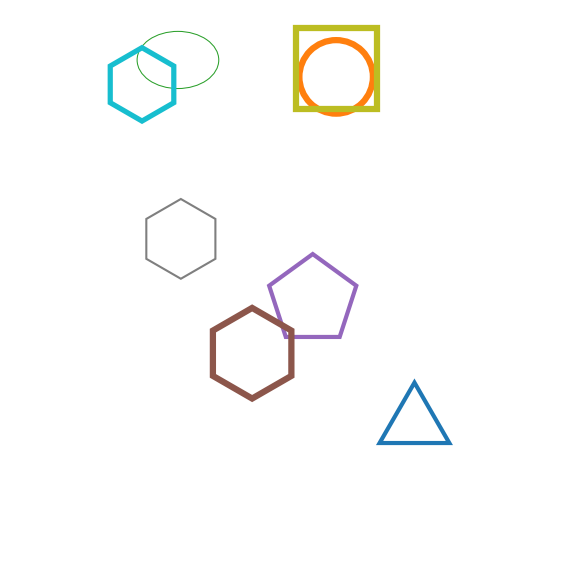[{"shape": "triangle", "thickness": 2, "radius": 0.35, "center": [0.718, 0.267]}, {"shape": "circle", "thickness": 3, "radius": 0.32, "center": [0.582, 0.866]}, {"shape": "oval", "thickness": 0.5, "radius": 0.35, "center": [0.308, 0.895]}, {"shape": "pentagon", "thickness": 2, "radius": 0.4, "center": [0.542, 0.48]}, {"shape": "hexagon", "thickness": 3, "radius": 0.39, "center": [0.437, 0.387]}, {"shape": "hexagon", "thickness": 1, "radius": 0.35, "center": [0.313, 0.585]}, {"shape": "square", "thickness": 3, "radius": 0.35, "center": [0.583, 0.881]}, {"shape": "hexagon", "thickness": 2.5, "radius": 0.32, "center": [0.246, 0.853]}]